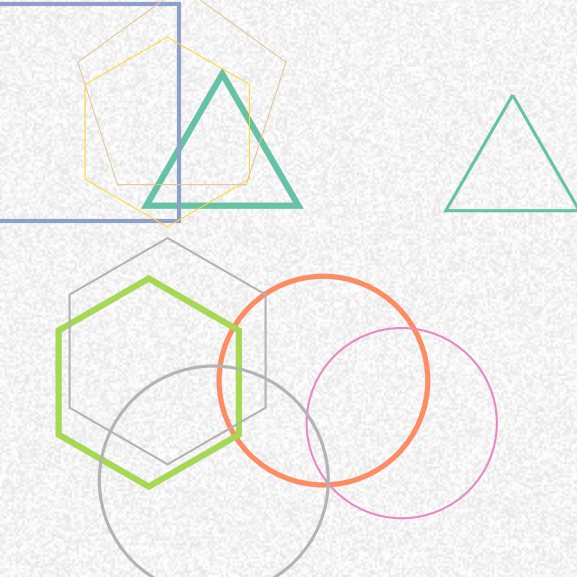[{"shape": "triangle", "thickness": 3, "radius": 0.76, "center": [0.385, 0.719]}, {"shape": "triangle", "thickness": 1.5, "radius": 0.67, "center": [0.888, 0.701]}, {"shape": "circle", "thickness": 2.5, "radius": 0.9, "center": [0.56, 0.34]}, {"shape": "square", "thickness": 2, "radius": 0.94, "center": [0.121, 0.805]}, {"shape": "circle", "thickness": 1, "radius": 0.82, "center": [0.696, 0.266]}, {"shape": "hexagon", "thickness": 3, "radius": 0.9, "center": [0.258, 0.337]}, {"shape": "hexagon", "thickness": 0.5, "radius": 0.82, "center": [0.29, 0.771]}, {"shape": "pentagon", "thickness": 0.5, "radius": 0.95, "center": [0.315, 0.833]}, {"shape": "circle", "thickness": 1.5, "radius": 0.99, "center": [0.37, 0.167]}, {"shape": "hexagon", "thickness": 1, "radius": 0.98, "center": [0.29, 0.391]}]